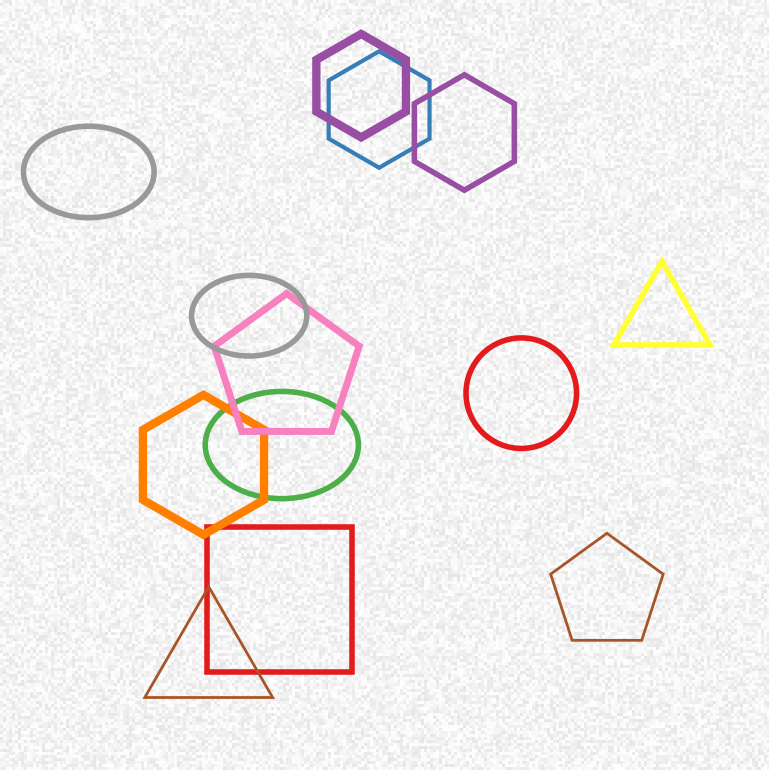[{"shape": "square", "thickness": 2, "radius": 0.47, "center": [0.363, 0.222]}, {"shape": "circle", "thickness": 2, "radius": 0.36, "center": [0.677, 0.489]}, {"shape": "hexagon", "thickness": 1.5, "radius": 0.38, "center": [0.492, 0.858]}, {"shape": "oval", "thickness": 2, "radius": 0.5, "center": [0.366, 0.422]}, {"shape": "hexagon", "thickness": 2, "radius": 0.37, "center": [0.603, 0.828]}, {"shape": "hexagon", "thickness": 3, "radius": 0.34, "center": [0.469, 0.889]}, {"shape": "hexagon", "thickness": 3, "radius": 0.45, "center": [0.264, 0.396]}, {"shape": "triangle", "thickness": 2, "radius": 0.36, "center": [0.86, 0.588]}, {"shape": "triangle", "thickness": 1, "radius": 0.48, "center": [0.271, 0.142]}, {"shape": "pentagon", "thickness": 1, "radius": 0.38, "center": [0.788, 0.231]}, {"shape": "pentagon", "thickness": 2.5, "radius": 0.5, "center": [0.372, 0.52]}, {"shape": "oval", "thickness": 2, "radius": 0.37, "center": [0.324, 0.59]}, {"shape": "oval", "thickness": 2, "radius": 0.42, "center": [0.115, 0.777]}]